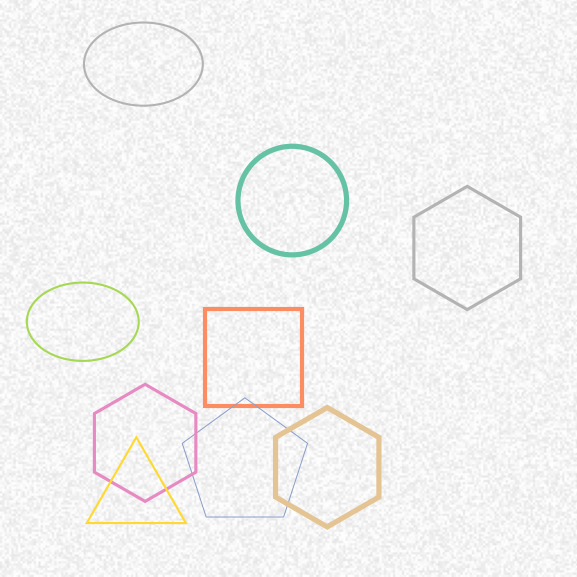[{"shape": "circle", "thickness": 2.5, "radius": 0.47, "center": [0.506, 0.652]}, {"shape": "square", "thickness": 2, "radius": 0.42, "center": [0.439, 0.38]}, {"shape": "pentagon", "thickness": 0.5, "radius": 0.57, "center": [0.424, 0.196]}, {"shape": "hexagon", "thickness": 1.5, "radius": 0.51, "center": [0.251, 0.232]}, {"shape": "oval", "thickness": 1, "radius": 0.48, "center": [0.143, 0.442]}, {"shape": "triangle", "thickness": 1, "radius": 0.5, "center": [0.236, 0.143]}, {"shape": "hexagon", "thickness": 2.5, "radius": 0.52, "center": [0.567, 0.19]}, {"shape": "hexagon", "thickness": 1.5, "radius": 0.53, "center": [0.809, 0.57]}, {"shape": "oval", "thickness": 1, "radius": 0.51, "center": [0.248, 0.888]}]